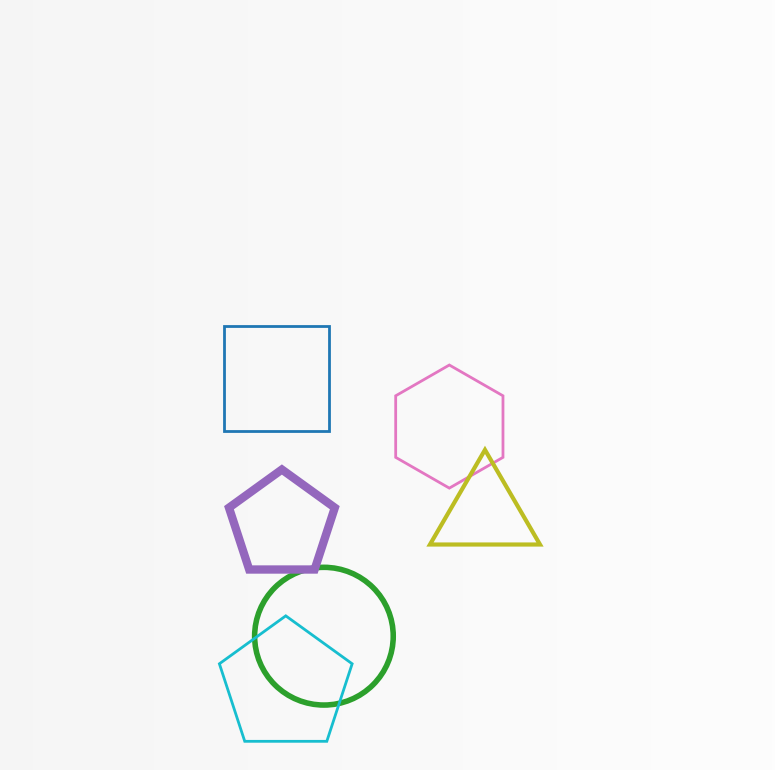[{"shape": "square", "thickness": 1, "radius": 0.34, "center": [0.357, 0.508]}, {"shape": "circle", "thickness": 2, "radius": 0.45, "center": [0.418, 0.174]}, {"shape": "pentagon", "thickness": 3, "radius": 0.36, "center": [0.364, 0.318]}, {"shape": "hexagon", "thickness": 1, "radius": 0.4, "center": [0.58, 0.446]}, {"shape": "triangle", "thickness": 1.5, "radius": 0.41, "center": [0.626, 0.334]}, {"shape": "pentagon", "thickness": 1, "radius": 0.45, "center": [0.369, 0.11]}]